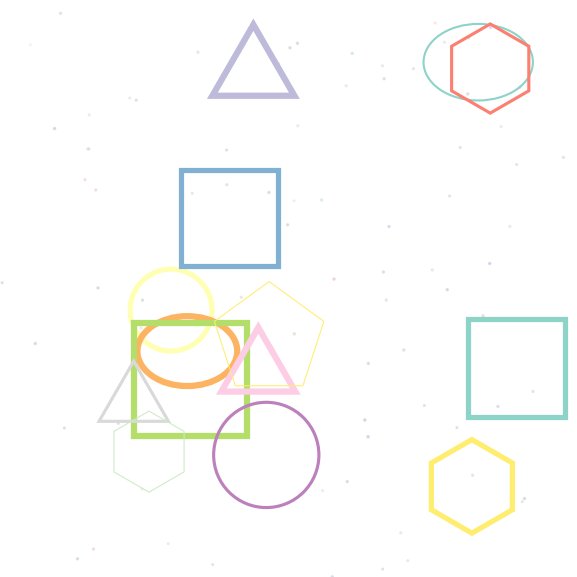[{"shape": "square", "thickness": 2.5, "radius": 0.42, "center": [0.894, 0.362]}, {"shape": "oval", "thickness": 1, "radius": 0.47, "center": [0.828, 0.891]}, {"shape": "circle", "thickness": 2.5, "radius": 0.35, "center": [0.296, 0.462]}, {"shape": "triangle", "thickness": 3, "radius": 0.41, "center": [0.439, 0.874]}, {"shape": "hexagon", "thickness": 1.5, "radius": 0.39, "center": [0.849, 0.88]}, {"shape": "square", "thickness": 2.5, "radius": 0.42, "center": [0.397, 0.622]}, {"shape": "oval", "thickness": 3, "radius": 0.43, "center": [0.324, 0.391]}, {"shape": "square", "thickness": 3, "radius": 0.49, "center": [0.33, 0.342]}, {"shape": "triangle", "thickness": 3, "radius": 0.37, "center": [0.447, 0.358]}, {"shape": "triangle", "thickness": 1.5, "radius": 0.35, "center": [0.232, 0.304]}, {"shape": "circle", "thickness": 1.5, "radius": 0.46, "center": [0.461, 0.211]}, {"shape": "hexagon", "thickness": 0.5, "radius": 0.35, "center": [0.258, 0.217]}, {"shape": "pentagon", "thickness": 0.5, "radius": 0.5, "center": [0.466, 0.412]}, {"shape": "hexagon", "thickness": 2.5, "radius": 0.41, "center": [0.817, 0.157]}]